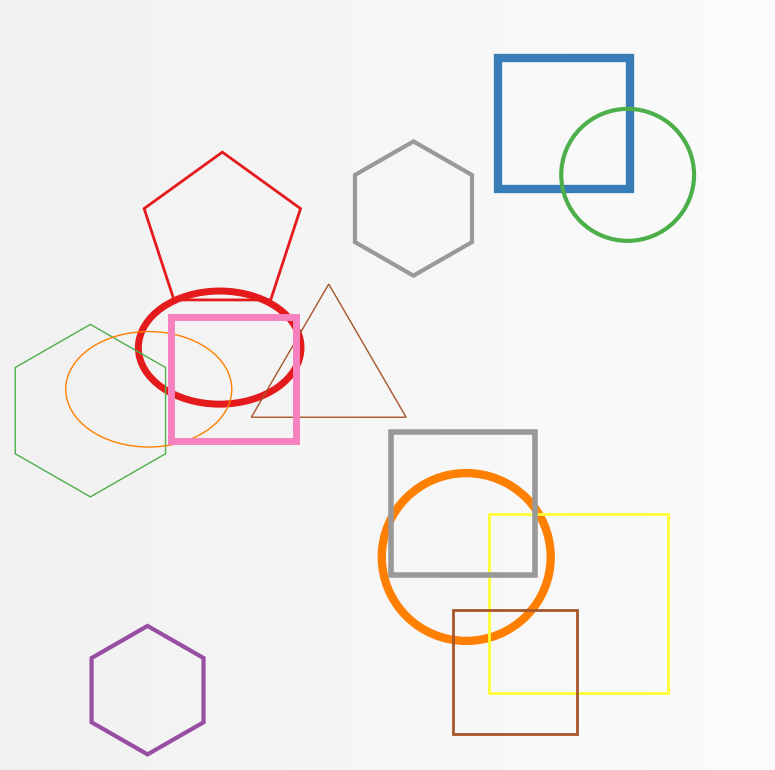[{"shape": "oval", "thickness": 2.5, "radius": 0.52, "center": [0.283, 0.549]}, {"shape": "pentagon", "thickness": 1, "radius": 0.53, "center": [0.287, 0.696]}, {"shape": "square", "thickness": 3, "radius": 0.43, "center": [0.728, 0.84]}, {"shape": "hexagon", "thickness": 0.5, "radius": 0.56, "center": [0.117, 0.467]}, {"shape": "circle", "thickness": 1.5, "radius": 0.43, "center": [0.81, 0.773]}, {"shape": "hexagon", "thickness": 1.5, "radius": 0.42, "center": [0.19, 0.104]}, {"shape": "circle", "thickness": 3, "radius": 0.54, "center": [0.602, 0.277]}, {"shape": "oval", "thickness": 0.5, "radius": 0.54, "center": [0.192, 0.494]}, {"shape": "square", "thickness": 1, "radius": 0.58, "center": [0.747, 0.216]}, {"shape": "triangle", "thickness": 0.5, "radius": 0.58, "center": [0.424, 0.516]}, {"shape": "square", "thickness": 1, "radius": 0.4, "center": [0.664, 0.128]}, {"shape": "square", "thickness": 2.5, "radius": 0.4, "center": [0.301, 0.507]}, {"shape": "hexagon", "thickness": 1.5, "radius": 0.44, "center": [0.534, 0.729]}, {"shape": "square", "thickness": 2, "radius": 0.47, "center": [0.597, 0.346]}]